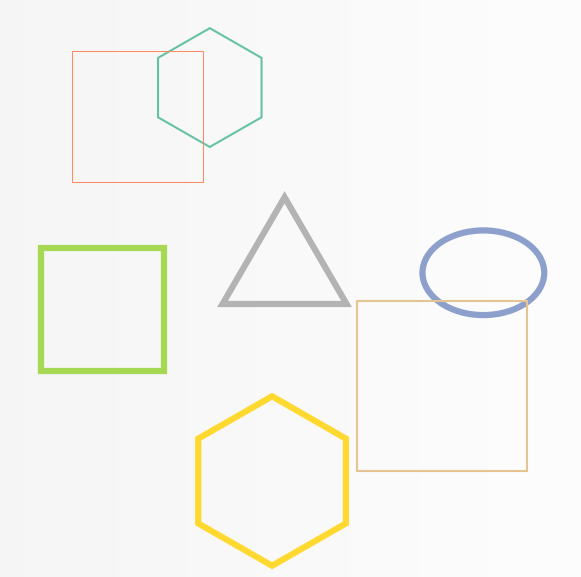[{"shape": "hexagon", "thickness": 1, "radius": 0.51, "center": [0.361, 0.847]}, {"shape": "square", "thickness": 0.5, "radius": 0.57, "center": [0.237, 0.798]}, {"shape": "oval", "thickness": 3, "radius": 0.52, "center": [0.832, 0.527]}, {"shape": "square", "thickness": 3, "radius": 0.53, "center": [0.176, 0.464]}, {"shape": "hexagon", "thickness": 3, "radius": 0.73, "center": [0.468, 0.166]}, {"shape": "square", "thickness": 1, "radius": 0.73, "center": [0.761, 0.33]}, {"shape": "triangle", "thickness": 3, "radius": 0.62, "center": [0.49, 0.534]}]